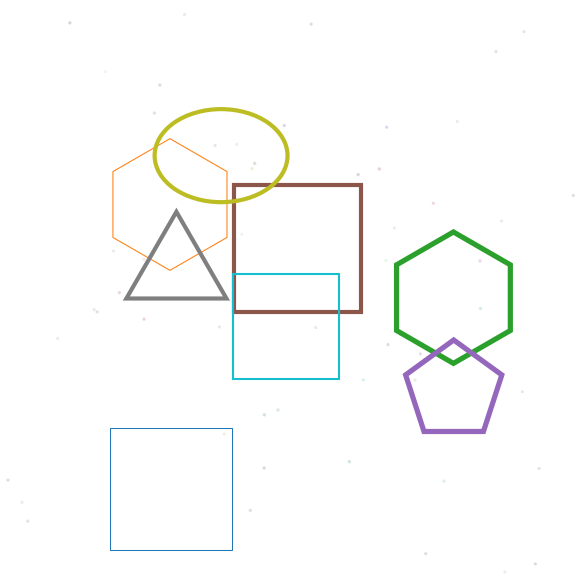[{"shape": "square", "thickness": 0.5, "radius": 0.53, "center": [0.297, 0.153]}, {"shape": "hexagon", "thickness": 0.5, "radius": 0.57, "center": [0.294, 0.645]}, {"shape": "hexagon", "thickness": 2.5, "radius": 0.57, "center": [0.785, 0.484]}, {"shape": "pentagon", "thickness": 2.5, "radius": 0.44, "center": [0.786, 0.323]}, {"shape": "square", "thickness": 2, "radius": 0.55, "center": [0.515, 0.569]}, {"shape": "triangle", "thickness": 2, "radius": 0.5, "center": [0.305, 0.532]}, {"shape": "oval", "thickness": 2, "radius": 0.58, "center": [0.383, 0.73]}, {"shape": "square", "thickness": 1, "radius": 0.46, "center": [0.495, 0.433]}]